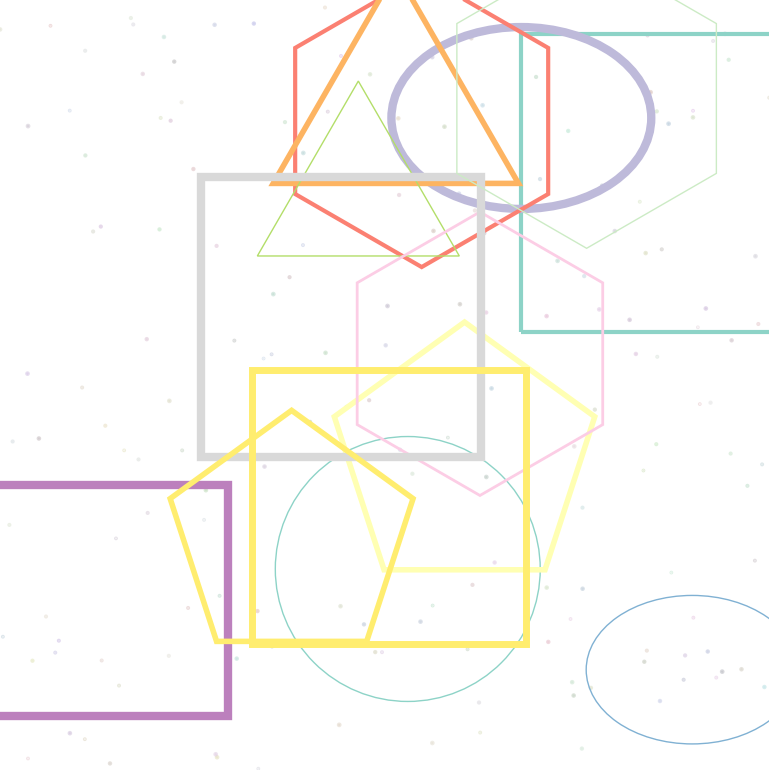[{"shape": "circle", "thickness": 0.5, "radius": 0.86, "center": [0.53, 0.261]}, {"shape": "square", "thickness": 1.5, "radius": 0.97, "center": [0.871, 0.762]}, {"shape": "pentagon", "thickness": 2, "radius": 0.89, "center": [0.603, 0.404]}, {"shape": "oval", "thickness": 3, "radius": 0.84, "center": [0.677, 0.847]}, {"shape": "hexagon", "thickness": 1.5, "radius": 0.95, "center": [0.548, 0.843]}, {"shape": "oval", "thickness": 0.5, "radius": 0.69, "center": [0.899, 0.13]}, {"shape": "triangle", "thickness": 2, "radius": 0.92, "center": [0.514, 0.854]}, {"shape": "triangle", "thickness": 0.5, "radius": 0.76, "center": [0.465, 0.743]}, {"shape": "hexagon", "thickness": 1, "radius": 0.92, "center": [0.623, 0.541]}, {"shape": "square", "thickness": 3, "radius": 0.91, "center": [0.443, 0.588]}, {"shape": "square", "thickness": 3, "radius": 0.75, "center": [0.146, 0.22]}, {"shape": "hexagon", "thickness": 0.5, "radius": 0.97, "center": [0.762, 0.872]}, {"shape": "pentagon", "thickness": 2, "radius": 0.83, "center": [0.379, 0.301]}, {"shape": "square", "thickness": 2.5, "radius": 0.89, "center": [0.505, 0.342]}]